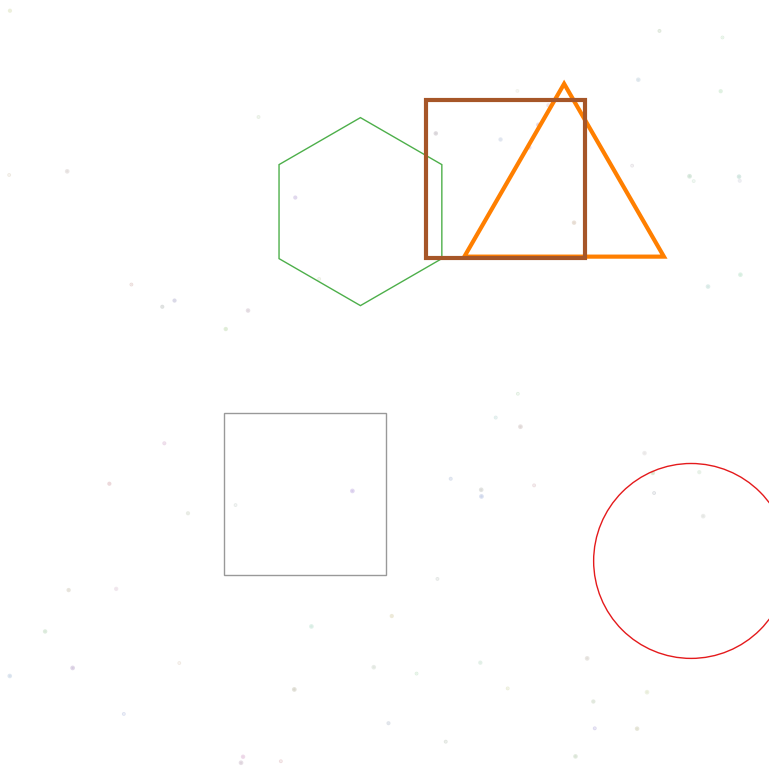[{"shape": "circle", "thickness": 0.5, "radius": 0.63, "center": [0.898, 0.271]}, {"shape": "hexagon", "thickness": 0.5, "radius": 0.61, "center": [0.468, 0.725]}, {"shape": "triangle", "thickness": 1.5, "radius": 0.75, "center": [0.733, 0.742]}, {"shape": "square", "thickness": 1.5, "radius": 0.52, "center": [0.657, 0.767]}, {"shape": "square", "thickness": 0.5, "radius": 0.53, "center": [0.396, 0.359]}]